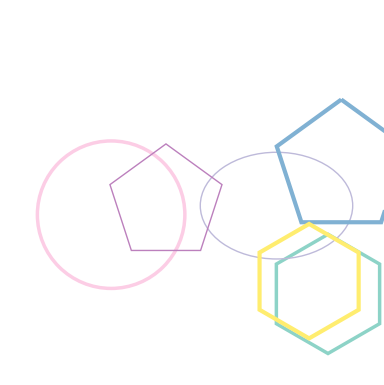[{"shape": "hexagon", "thickness": 2.5, "radius": 0.77, "center": [0.852, 0.237]}, {"shape": "oval", "thickness": 1, "radius": 0.99, "center": [0.718, 0.466]}, {"shape": "pentagon", "thickness": 3, "radius": 0.88, "center": [0.886, 0.565]}, {"shape": "circle", "thickness": 2.5, "radius": 0.96, "center": [0.289, 0.442]}, {"shape": "pentagon", "thickness": 1, "radius": 0.76, "center": [0.431, 0.473]}, {"shape": "hexagon", "thickness": 3, "radius": 0.74, "center": [0.803, 0.27]}]